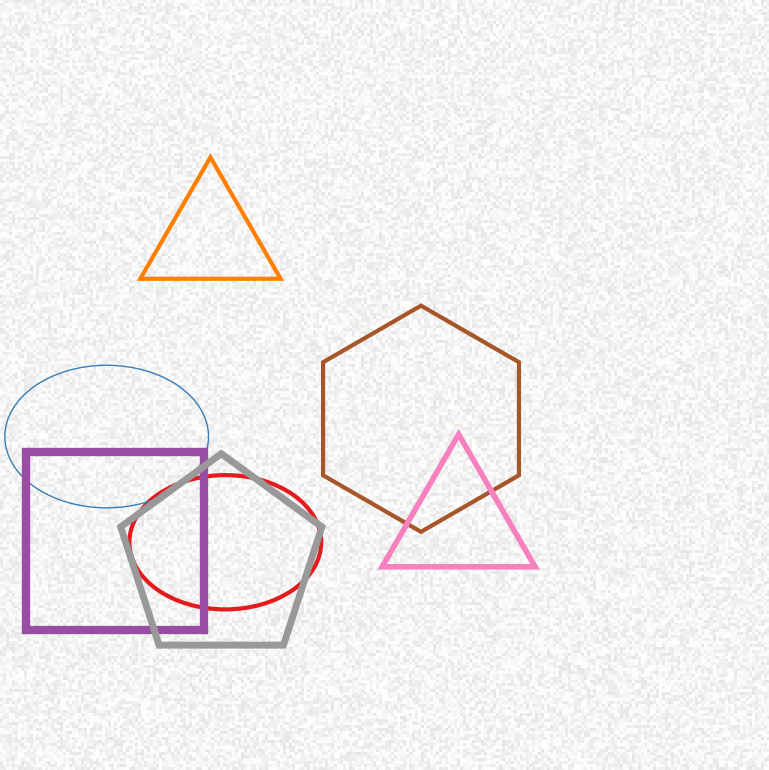[{"shape": "oval", "thickness": 1.5, "radius": 0.62, "center": [0.293, 0.296]}, {"shape": "oval", "thickness": 0.5, "radius": 0.66, "center": [0.139, 0.433]}, {"shape": "square", "thickness": 3, "radius": 0.58, "center": [0.149, 0.297]}, {"shape": "triangle", "thickness": 1.5, "radius": 0.53, "center": [0.273, 0.691]}, {"shape": "hexagon", "thickness": 1.5, "radius": 0.73, "center": [0.547, 0.456]}, {"shape": "triangle", "thickness": 2, "radius": 0.57, "center": [0.596, 0.321]}, {"shape": "pentagon", "thickness": 2.5, "radius": 0.69, "center": [0.287, 0.273]}]